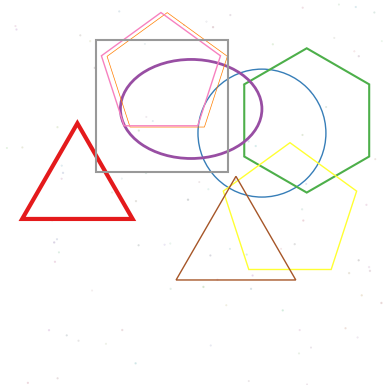[{"shape": "triangle", "thickness": 3, "radius": 0.83, "center": [0.201, 0.514]}, {"shape": "circle", "thickness": 1, "radius": 0.83, "center": [0.68, 0.654]}, {"shape": "hexagon", "thickness": 1.5, "radius": 0.94, "center": [0.797, 0.687]}, {"shape": "oval", "thickness": 2, "radius": 0.92, "center": [0.497, 0.717]}, {"shape": "pentagon", "thickness": 0.5, "radius": 0.82, "center": [0.434, 0.803]}, {"shape": "pentagon", "thickness": 1, "radius": 0.91, "center": [0.753, 0.447]}, {"shape": "triangle", "thickness": 1, "radius": 0.9, "center": [0.613, 0.363]}, {"shape": "pentagon", "thickness": 1, "radius": 0.81, "center": [0.418, 0.805]}, {"shape": "square", "thickness": 1.5, "radius": 0.86, "center": [0.422, 0.726]}]